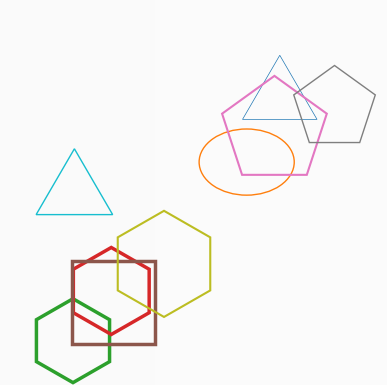[{"shape": "triangle", "thickness": 0.5, "radius": 0.56, "center": [0.722, 0.745]}, {"shape": "oval", "thickness": 1, "radius": 0.61, "center": [0.637, 0.579]}, {"shape": "hexagon", "thickness": 2.5, "radius": 0.54, "center": [0.188, 0.115]}, {"shape": "hexagon", "thickness": 2.5, "radius": 0.56, "center": [0.287, 0.244]}, {"shape": "square", "thickness": 2.5, "radius": 0.54, "center": [0.293, 0.215]}, {"shape": "pentagon", "thickness": 1.5, "radius": 0.71, "center": [0.708, 0.661]}, {"shape": "pentagon", "thickness": 1, "radius": 0.55, "center": [0.863, 0.719]}, {"shape": "hexagon", "thickness": 1.5, "radius": 0.69, "center": [0.423, 0.315]}, {"shape": "triangle", "thickness": 1, "radius": 0.57, "center": [0.192, 0.5]}]